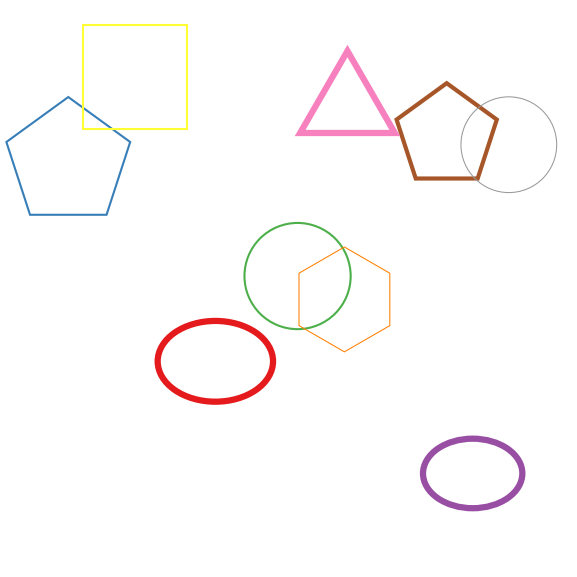[{"shape": "oval", "thickness": 3, "radius": 0.5, "center": [0.373, 0.373]}, {"shape": "pentagon", "thickness": 1, "radius": 0.56, "center": [0.118, 0.718]}, {"shape": "circle", "thickness": 1, "radius": 0.46, "center": [0.515, 0.521]}, {"shape": "oval", "thickness": 3, "radius": 0.43, "center": [0.818, 0.179]}, {"shape": "hexagon", "thickness": 0.5, "radius": 0.45, "center": [0.596, 0.481]}, {"shape": "square", "thickness": 1, "radius": 0.45, "center": [0.234, 0.866]}, {"shape": "pentagon", "thickness": 2, "radius": 0.46, "center": [0.774, 0.764]}, {"shape": "triangle", "thickness": 3, "radius": 0.47, "center": [0.602, 0.816]}, {"shape": "circle", "thickness": 0.5, "radius": 0.41, "center": [0.881, 0.749]}]